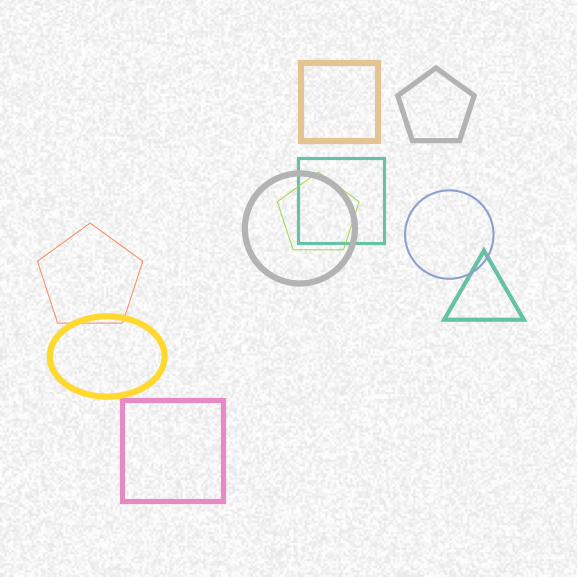[{"shape": "square", "thickness": 1.5, "radius": 0.37, "center": [0.59, 0.652]}, {"shape": "triangle", "thickness": 2, "radius": 0.4, "center": [0.838, 0.485]}, {"shape": "pentagon", "thickness": 0.5, "radius": 0.48, "center": [0.156, 0.517]}, {"shape": "circle", "thickness": 1, "radius": 0.38, "center": [0.778, 0.593]}, {"shape": "square", "thickness": 2.5, "radius": 0.44, "center": [0.298, 0.22]}, {"shape": "pentagon", "thickness": 0.5, "radius": 0.37, "center": [0.551, 0.627]}, {"shape": "oval", "thickness": 3, "radius": 0.5, "center": [0.186, 0.382]}, {"shape": "square", "thickness": 3, "radius": 0.33, "center": [0.588, 0.823]}, {"shape": "circle", "thickness": 3, "radius": 0.48, "center": [0.519, 0.604]}, {"shape": "pentagon", "thickness": 2.5, "radius": 0.35, "center": [0.755, 0.812]}]